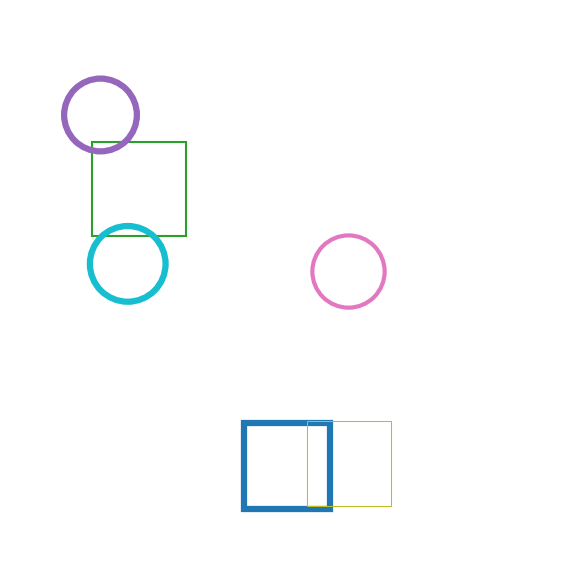[{"shape": "square", "thickness": 3, "radius": 0.37, "center": [0.497, 0.192]}, {"shape": "square", "thickness": 1, "radius": 0.41, "center": [0.241, 0.672]}, {"shape": "circle", "thickness": 3, "radius": 0.31, "center": [0.174, 0.8]}, {"shape": "circle", "thickness": 2, "radius": 0.31, "center": [0.603, 0.529]}, {"shape": "square", "thickness": 0.5, "radius": 0.37, "center": [0.604, 0.197]}, {"shape": "circle", "thickness": 3, "radius": 0.33, "center": [0.221, 0.542]}]